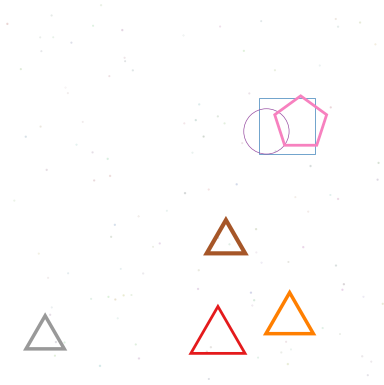[{"shape": "triangle", "thickness": 2, "radius": 0.41, "center": [0.566, 0.123]}, {"shape": "square", "thickness": 0.5, "radius": 0.36, "center": [0.746, 0.673]}, {"shape": "circle", "thickness": 0.5, "radius": 0.29, "center": [0.692, 0.659]}, {"shape": "triangle", "thickness": 2.5, "radius": 0.36, "center": [0.752, 0.169]}, {"shape": "triangle", "thickness": 3, "radius": 0.29, "center": [0.587, 0.371]}, {"shape": "pentagon", "thickness": 2, "radius": 0.35, "center": [0.781, 0.68]}, {"shape": "triangle", "thickness": 2.5, "radius": 0.29, "center": [0.117, 0.123]}]